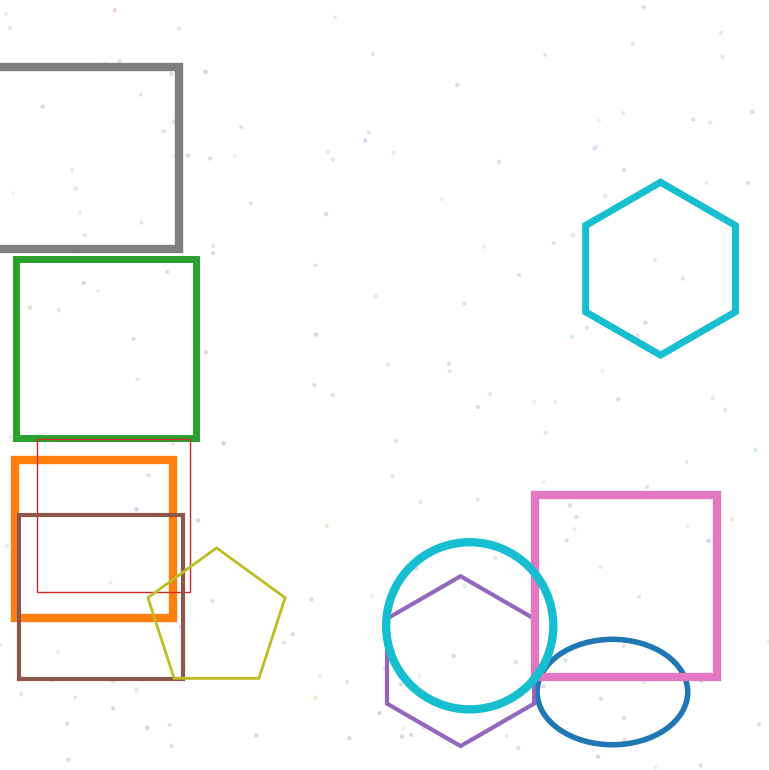[{"shape": "oval", "thickness": 2, "radius": 0.49, "center": [0.795, 0.101]}, {"shape": "square", "thickness": 3, "radius": 0.51, "center": [0.122, 0.3]}, {"shape": "square", "thickness": 2.5, "radius": 0.58, "center": [0.138, 0.547]}, {"shape": "square", "thickness": 0.5, "radius": 0.5, "center": [0.148, 0.331]}, {"shape": "hexagon", "thickness": 1.5, "radius": 0.55, "center": [0.598, 0.141]}, {"shape": "square", "thickness": 1.5, "radius": 0.53, "center": [0.131, 0.225]}, {"shape": "square", "thickness": 3, "radius": 0.59, "center": [0.813, 0.239]}, {"shape": "square", "thickness": 3, "radius": 0.59, "center": [0.115, 0.795]}, {"shape": "pentagon", "thickness": 1, "radius": 0.47, "center": [0.281, 0.195]}, {"shape": "circle", "thickness": 3, "radius": 0.54, "center": [0.61, 0.187]}, {"shape": "hexagon", "thickness": 2.5, "radius": 0.56, "center": [0.858, 0.651]}]